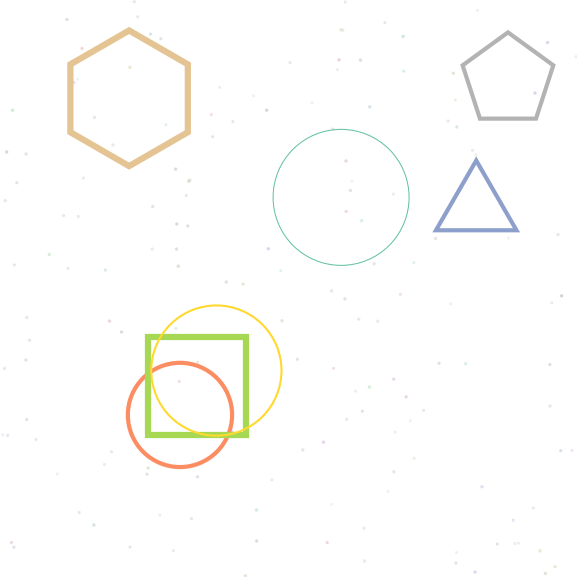[{"shape": "circle", "thickness": 0.5, "radius": 0.59, "center": [0.591, 0.657]}, {"shape": "circle", "thickness": 2, "radius": 0.45, "center": [0.312, 0.281]}, {"shape": "triangle", "thickness": 2, "radius": 0.4, "center": [0.825, 0.641]}, {"shape": "square", "thickness": 3, "radius": 0.42, "center": [0.342, 0.331]}, {"shape": "circle", "thickness": 1, "radius": 0.56, "center": [0.375, 0.357]}, {"shape": "hexagon", "thickness": 3, "radius": 0.59, "center": [0.224, 0.829]}, {"shape": "pentagon", "thickness": 2, "radius": 0.41, "center": [0.88, 0.86]}]